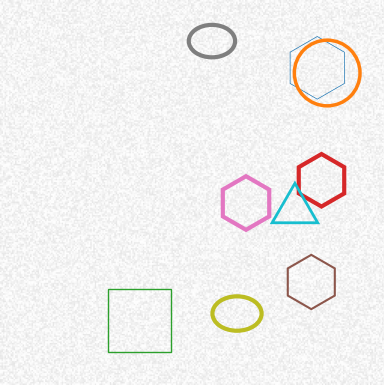[{"shape": "hexagon", "thickness": 0.5, "radius": 0.41, "center": [0.824, 0.824]}, {"shape": "circle", "thickness": 2.5, "radius": 0.43, "center": [0.85, 0.81]}, {"shape": "square", "thickness": 1, "radius": 0.41, "center": [0.363, 0.168]}, {"shape": "hexagon", "thickness": 3, "radius": 0.34, "center": [0.835, 0.532]}, {"shape": "hexagon", "thickness": 1.5, "radius": 0.35, "center": [0.809, 0.268]}, {"shape": "hexagon", "thickness": 3, "radius": 0.35, "center": [0.639, 0.473]}, {"shape": "oval", "thickness": 3, "radius": 0.3, "center": [0.551, 0.893]}, {"shape": "oval", "thickness": 3, "radius": 0.32, "center": [0.616, 0.186]}, {"shape": "triangle", "thickness": 2, "radius": 0.34, "center": [0.766, 0.456]}]